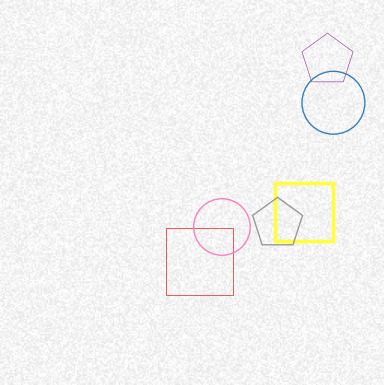[{"shape": "square", "thickness": 0.5, "radius": 0.44, "center": [0.518, 0.321]}, {"shape": "circle", "thickness": 1, "radius": 0.41, "center": [0.866, 0.733]}, {"shape": "pentagon", "thickness": 0.5, "radius": 0.35, "center": [0.851, 0.844]}, {"shape": "square", "thickness": 2.5, "radius": 0.37, "center": [0.79, 0.45]}, {"shape": "circle", "thickness": 1, "radius": 0.37, "center": [0.577, 0.41]}, {"shape": "pentagon", "thickness": 1, "radius": 0.34, "center": [0.721, 0.419]}]